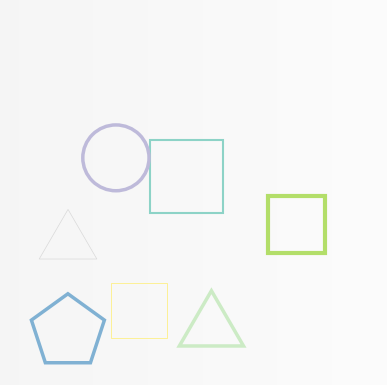[{"shape": "square", "thickness": 1.5, "radius": 0.47, "center": [0.481, 0.541]}, {"shape": "circle", "thickness": 2.5, "radius": 0.43, "center": [0.299, 0.59]}, {"shape": "pentagon", "thickness": 2.5, "radius": 0.5, "center": [0.175, 0.138]}, {"shape": "square", "thickness": 3, "radius": 0.37, "center": [0.766, 0.417]}, {"shape": "triangle", "thickness": 0.5, "radius": 0.43, "center": [0.176, 0.37]}, {"shape": "triangle", "thickness": 2.5, "radius": 0.48, "center": [0.546, 0.149]}, {"shape": "square", "thickness": 0.5, "radius": 0.36, "center": [0.359, 0.194]}]